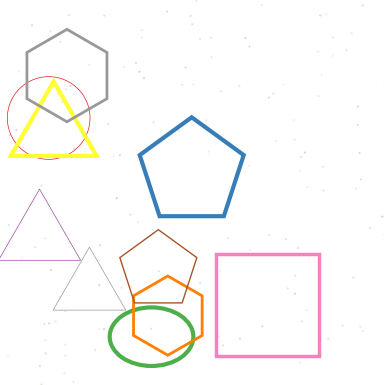[{"shape": "circle", "thickness": 0.5, "radius": 0.54, "center": [0.126, 0.693]}, {"shape": "pentagon", "thickness": 3, "radius": 0.71, "center": [0.498, 0.553]}, {"shape": "oval", "thickness": 3, "radius": 0.54, "center": [0.394, 0.125]}, {"shape": "triangle", "thickness": 0.5, "radius": 0.62, "center": [0.103, 0.386]}, {"shape": "hexagon", "thickness": 2, "radius": 0.51, "center": [0.436, 0.18]}, {"shape": "triangle", "thickness": 3, "radius": 0.64, "center": [0.139, 0.659]}, {"shape": "pentagon", "thickness": 1, "radius": 0.53, "center": [0.411, 0.298]}, {"shape": "square", "thickness": 2.5, "radius": 0.66, "center": [0.695, 0.208]}, {"shape": "triangle", "thickness": 0.5, "radius": 0.55, "center": [0.232, 0.249]}, {"shape": "hexagon", "thickness": 2, "radius": 0.6, "center": [0.174, 0.804]}]